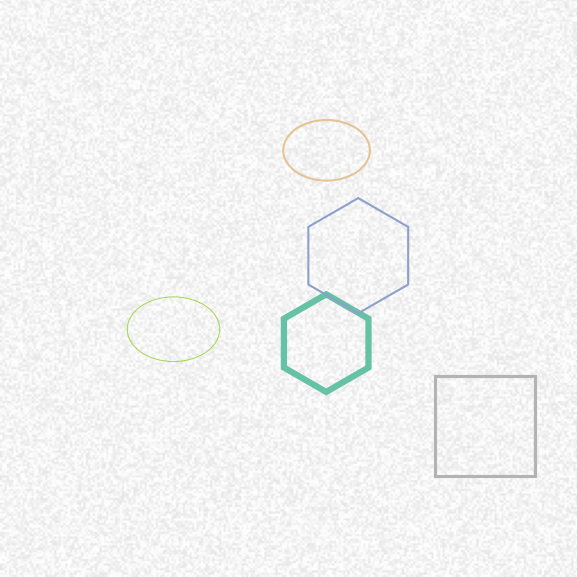[{"shape": "hexagon", "thickness": 3, "radius": 0.42, "center": [0.565, 0.405]}, {"shape": "hexagon", "thickness": 1, "radius": 0.5, "center": [0.62, 0.556]}, {"shape": "oval", "thickness": 0.5, "radius": 0.4, "center": [0.3, 0.429]}, {"shape": "oval", "thickness": 1, "radius": 0.38, "center": [0.566, 0.739]}, {"shape": "square", "thickness": 1.5, "radius": 0.43, "center": [0.84, 0.261]}]